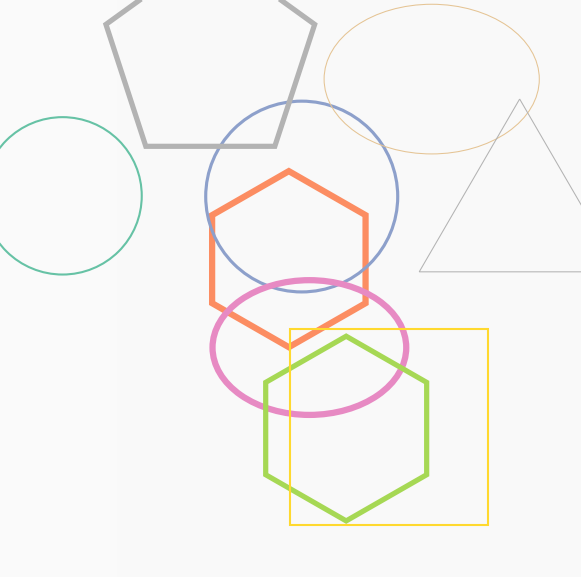[{"shape": "circle", "thickness": 1, "radius": 0.68, "center": [0.108, 0.66]}, {"shape": "hexagon", "thickness": 3, "radius": 0.76, "center": [0.497, 0.55]}, {"shape": "circle", "thickness": 1.5, "radius": 0.83, "center": [0.519, 0.659]}, {"shape": "oval", "thickness": 3, "radius": 0.83, "center": [0.532, 0.397]}, {"shape": "hexagon", "thickness": 2.5, "radius": 0.8, "center": [0.596, 0.257]}, {"shape": "square", "thickness": 1, "radius": 0.85, "center": [0.669, 0.26]}, {"shape": "oval", "thickness": 0.5, "radius": 0.93, "center": [0.743, 0.862]}, {"shape": "pentagon", "thickness": 2.5, "radius": 0.94, "center": [0.362, 0.899]}, {"shape": "triangle", "thickness": 0.5, "radius": 1.0, "center": [0.894, 0.628]}]